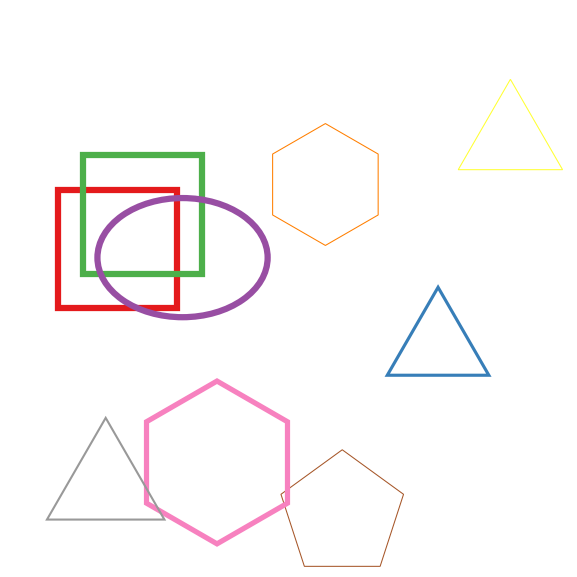[{"shape": "square", "thickness": 3, "radius": 0.51, "center": [0.204, 0.568]}, {"shape": "triangle", "thickness": 1.5, "radius": 0.51, "center": [0.759, 0.4]}, {"shape": "square", "thickness": 3, "radius": 0.52, "center": [0.247, 0.627]}, {"shape": "oval", "thickness": 3, "radius": 0.74, "center": [0.316, 0.553]}, {"shape": "hexagon", "thickness": 0.5, "radius": 0.53, "center": [0.563, 0.68]}, {"shape": "triangle", "thickness": 0.5, "radius": 0.52, "center": [0.884, 0.757]}, {"shape": "pentagon", "thickness": 0.5, "radius": 0.56, "center": [0.593, 0.109]}, {"shape": "hexagon", "thickness": 2.5, "radius": 0.7, "center": [0.376, 0.198]}, {"shape": "triangle", "thickness": 1, "radius": 0.59, "center": [0.183, 0.158]}]